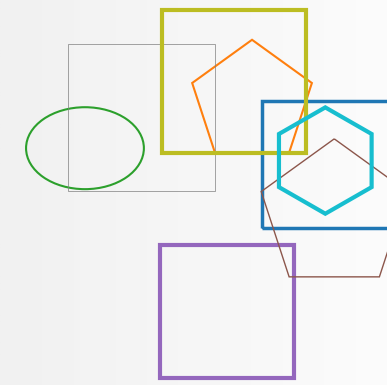[{"shape": "square", "thickness": 2.5, "radius": 0.83, "center": [0.843, 0.574]}, {"shape": "pentagon", "thickness": 1.5, "radius": 0.81, "center": [0.65, 0.734]}, {"shape": "oval", "thickness": 1.5, "radius": 0.76, "center": [0.219, 0.615]}, {"shape": "square", "thickness": 3, "radius": 0.86, "center": [0.586, 0.191]}, {"shape": "pentagon", "thickness": 1, "radius": 0.99, "center": [0.863, 0.441]}, {"shape": "square", "thickness": 0.5, "radius": 0.95, "center": [0.365, 0.695]}, {"shape": "square", "thickness": 3, "radius": 0.93, "center": [0.604, 0.788]}, {"shape": "hexagon", "thickness": 3, "radius": 0.69, "center": [0.839, 0.583]}]